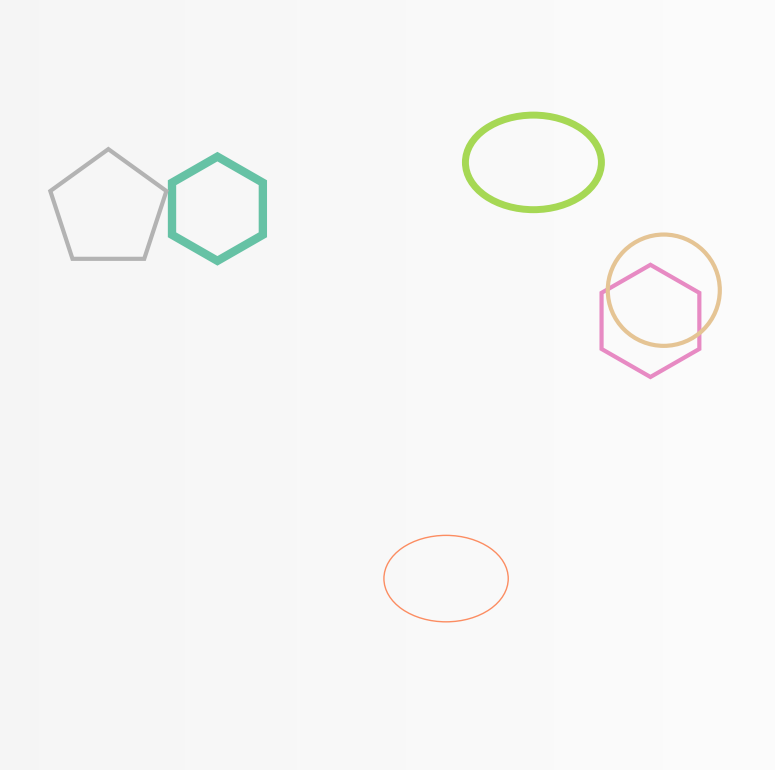[{"shape": "hexagon", "thickness": 3, "radius": 0.34, "center": [0.281, 0.729]}, {"shape": "oval", "thickness": 0.5, "radius": 0.4, "center": [0.576, 0.249]}, {"shape": "hexagon", "thickness": 1.5, "radius": 0.36, "center": [0.839, 0.583]}, {"shape": "oval", "thickness": 2.5, "radius": 0.44, "center": [0.688, 0.789]}, {"shape": "circle", "thickness": 1.5, "radius": 0.36, "center": [0.856, 0.623]}, {"shape": "pentagon", "thickness": 1.5, "radius": 0.39, "center": [0.14, 0.728]}]